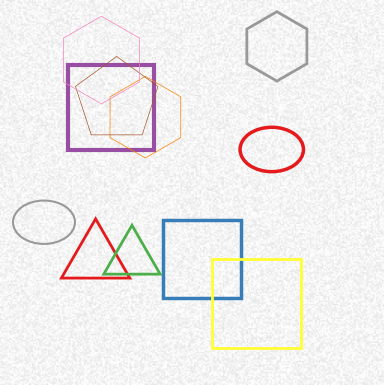[{"shape": "oval", "thickness": 2.5, "radius": 0.41, "center": [0.706, 0.612]}, {"shape": "triangle", "thickness": 2, "radius": 0.51, "center": [0.248, 0.329]}, {"shape": "square", "thickness": 2.5, "radius": 0.51, "center": [0.524, 0.327]}, {"shape": "triangle", "thickness": 2, "radius": 0.42, "center": [0.343, 0.33]}, {"shape": "square", "thickness": 3, "radius": 0.55, "center": [0.288, 0.721]}, {"shape": "hexagon", "thickness": 0.5, "radius": 0.53, "center": [0.378, 0.696]}, {"shape": "square", "thickness": 2, "radius": 0.58, "center": [0.666, 0.213]}, {"shape": "pentagon", "thickness": 0.5, "radius": 0.56, "center": [0.303, 0.741]}, {"shape": "hexagon", "thickness": 0.5, "radius": 0.57, "center": [0.263, 0.844]}, {"shape": "oval", "thickness": 1.5, "radius": 0.4, "center": [0.114, 0.423]}, {"shape": "hexagon", "thickness": 2, "radius": 0.45, "center": [0.719, 0.88]}]